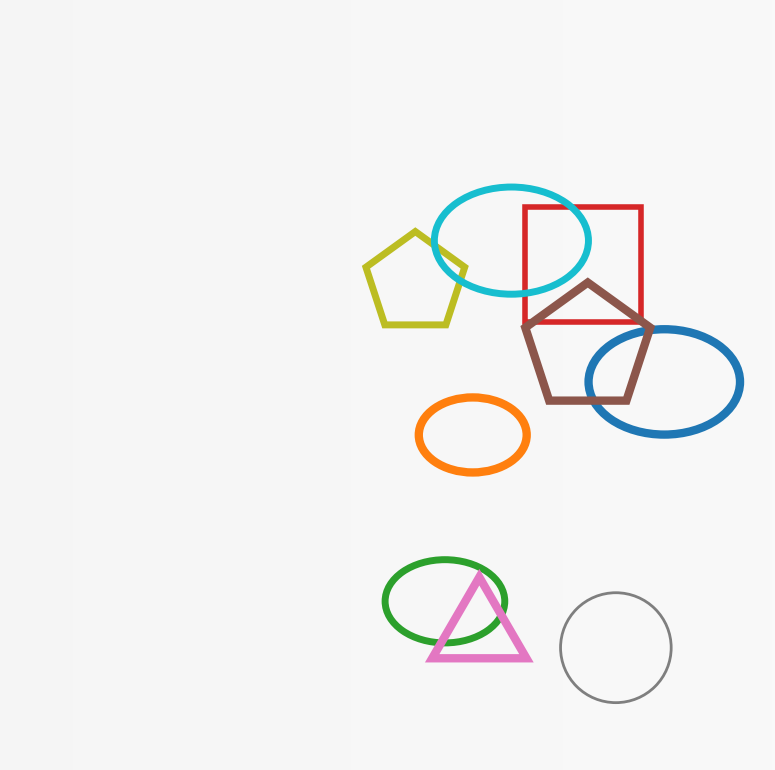[{"shape": "oval", "thickness": 3, "radius": 0.49, "center": [0.857, 0.504]}, {"shape": "oval", "thickness": 3, "radius": 0.35, "center": [0.61, 0.435]}, {"shape": "oval", "thickness": 2.5, "radius": 0.39, "center": [0.574, 0.219]}, {"shape": "square", "thickness": 2, "radius": 0.38, "center": [0.752, 0.657]}, {"shape": "pentagon", "thickness": 3, "radius": 0.42, "center": [0.758, 0.548]}, {"shape": "triangle", "thickness": 3, "radius": 0.35, "center": [0.618, 0.18]}, {"shape": "circle", "thickness": 1, "radius": 0.36, "center": [0.795, 0.159]}, {"shape": "pentagon", "thickness": 2.5, "radius": 0.34, "center": [0.536, 0.632]}, {"shape": "oval", "thickness": 2.5, "radius": 0.5, "center": [0.66, 0.688]}]